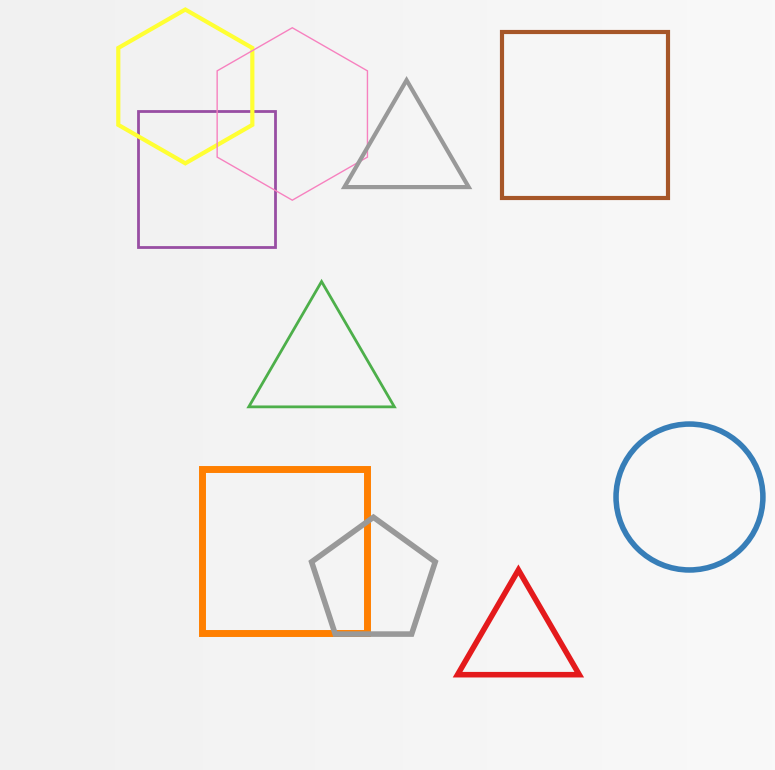[{"shape": "triangle", "thickness": 2, "radius": 0.45, "center": [0.669, 0.169]}, {"shape": "circle", "thickness": 2, "radius": 0.47, "center": [0.89, 0.355]}, {"shape": "triangle", "thickness": 1, "radius": 0.54, "center": [0.415, 0.526]}, {"shape": "square", "thickness": 1, "radius": 0.44, "center": [0.266, 0.768]}, {"shape": "square", "thickness": 2.5, "radius": 0.53, "center": [0.367, 0.284]}, {"shape": "hexagon", "thickness": 1.5, "radius": 0.5, "center": [0.239, 0.888]}, {"shape": "square", "thickness": 1.5, "radius": 0.54, "center": [0.755, 0.851]}, {"shape": "hexagon", "thickness": 0.5, "radius": 0.56, "center": [0.377, 0.852]}, {"shape": "triangle", "thickness": 1.5, "radius": 0.46, "center": [0.525, 0.803]}, {"shape": "pentagon", "thickness": 2, "radius": 0.42, "center": [0.482, 0.244]}]